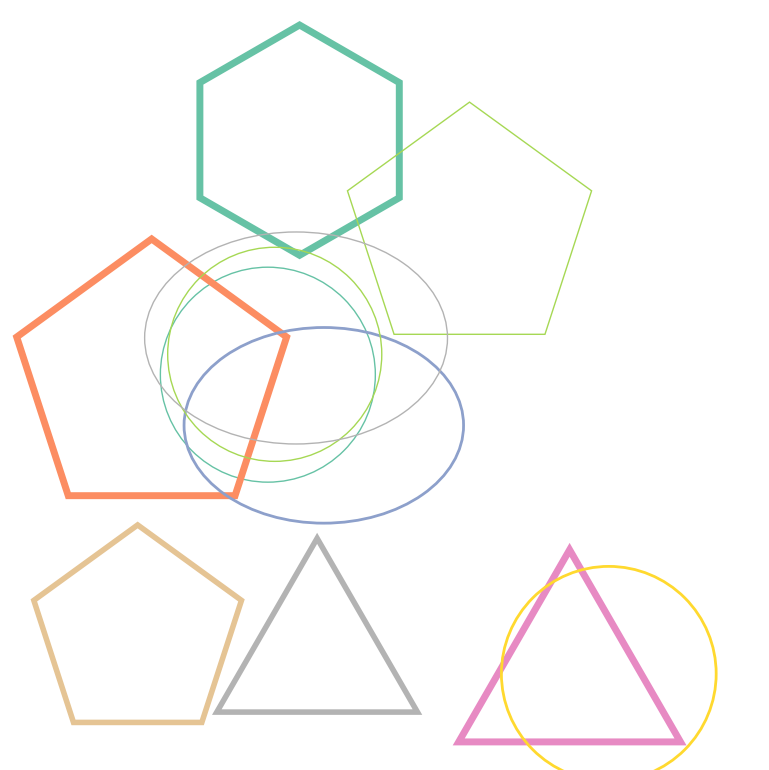[{"shape": "circle", "thickness": 0.5, "radius": 0.7, "center": [0.348, 0.513]}, {"shape": "hexagon", "thickness": 2.5, "radius": 0.75, "center": [0.389, 0.818]}, {"shape": "pentagon", "thickness": 2.5, "radius": 0.92, "center": [0.197, 0.505]}, {"shape": "oval", "thickness": 1, "radius": 0.91, "center": [0.421, 0.448]}, {"shape": "triangle", "thickness": 2.5, "radius": 0.83, "center": [0.74, 0.12]}, {"shape": "circle", "thickness": 0.5, "radius": 0.7, "center": [0.357, 0.54]}, {"shape": "pentagon", "thickness": 0.5, "radius": 0.83, "center": [0.61, 0.701]}, {"shape": "circle", "thickness": 1, "radius": 0.7, "center": [0.791, 0.125]}, {"shape": "pentagon", "thickness": 2, "radius": 0.71, "center": [0.179, 0.176]}, {"shape": "triangle", "thickness": 2, "radius": 0.75, "center": [0.412, 0.15]}, {"shape": "oval", "thickness": 0.5, "radius": 0.98, "center": [0.384, 0.561]}]